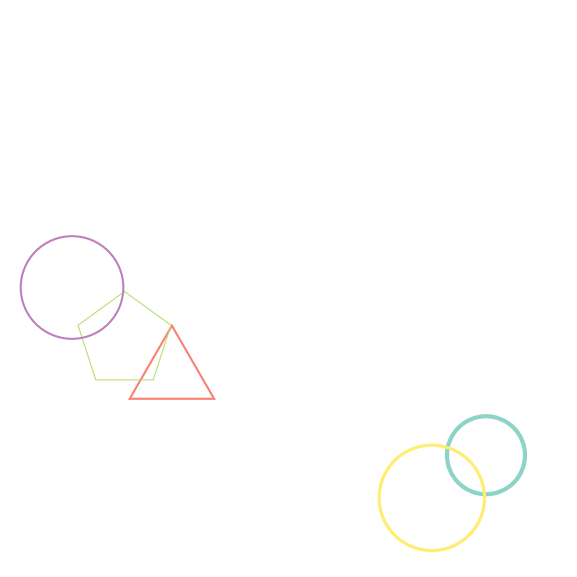[{"shape": "circle", "thickness": 2, "radius": 0.34, "center": [0.842, 0.211]}, {"shape": "triangle", "thickness": 1, "radius": 0.42, "center": [0.298, 0.351]}, {"shape": "pentagon", "thickness": 0.5, "radius": 0.42, "center": [0.216, 0.41]}, {"shape": "circle", "thickness": 1, "radius": 0.44, "center": [0.125, 0.501]}, {"shape": "circle", "thickness": 1.5, "radius": 0.46, "center": [0.748, 0.137]}]